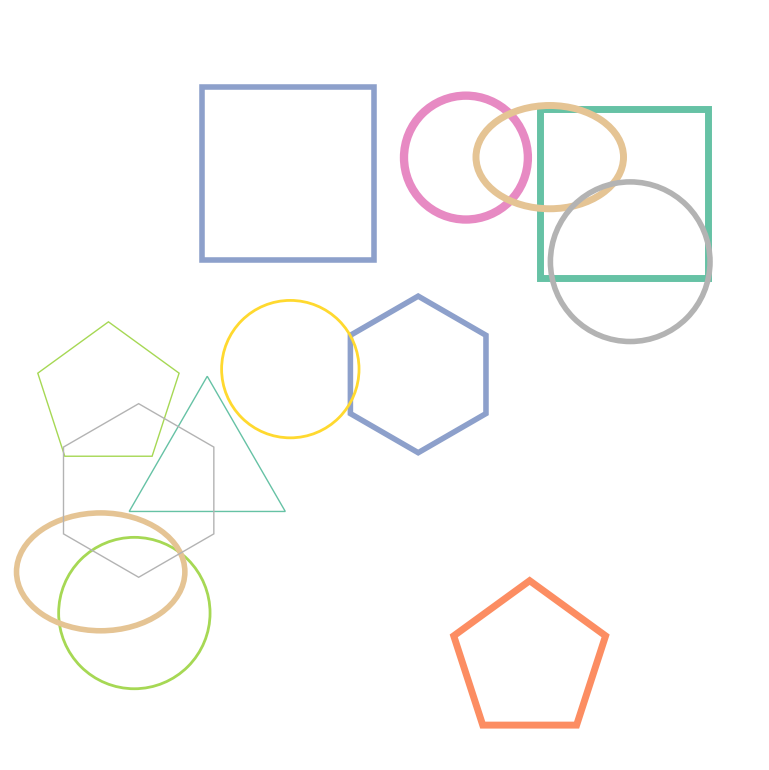[{"shape": "square", "thickness": 2.5, "radius": 0.55, "center": [0.811, 0.749]}, {"shape": "triangle", "thickness": 0.5, "radius": 0.59, "center": [0.269, 0.394]}, {"shape": "pentagon", "thickness": 2.5, "radius": 0.52, "center": [0.688, 0.142]}, {"shape": "hexagon", "thickness": 2, "radius": 0.51, "center": [0.543, 0.514]}, {"shape": "square", "thickness": 2, "radius": 0.56, "center": [0.374, 0.775]}, {"shape": "circle", "thickness": 3, "radius": 0.4, "center": [0.605, 0.795]}, {"shape": "pentagon", "thickness": 0.5, "radius": 0.48, "center": [0.141, 0.486]}, {"shape": "circle", "thickness": 1, "radius": 0.49, "center": [0.174, 0.204]}, {"shape": "circle", "thickness": 1, "radius": 0.45, "center": [0.377, 0.521]}, {"shape": "oval", "thickness": 2.5, "radius": 0.48, "center": [0.714, 0.796]}, {"shape": "oval", "thickness": 2, "radius": 0.55, "center": [0.131, 0.257]}, {"shape": "hexagon", "thickness": 0.5, "radius": 0.56, "center": [0.18, 0.363]}, {"shape": "circle", "thickness": 2, "radius": 0.52, "center": [0.818, 0.66]}]